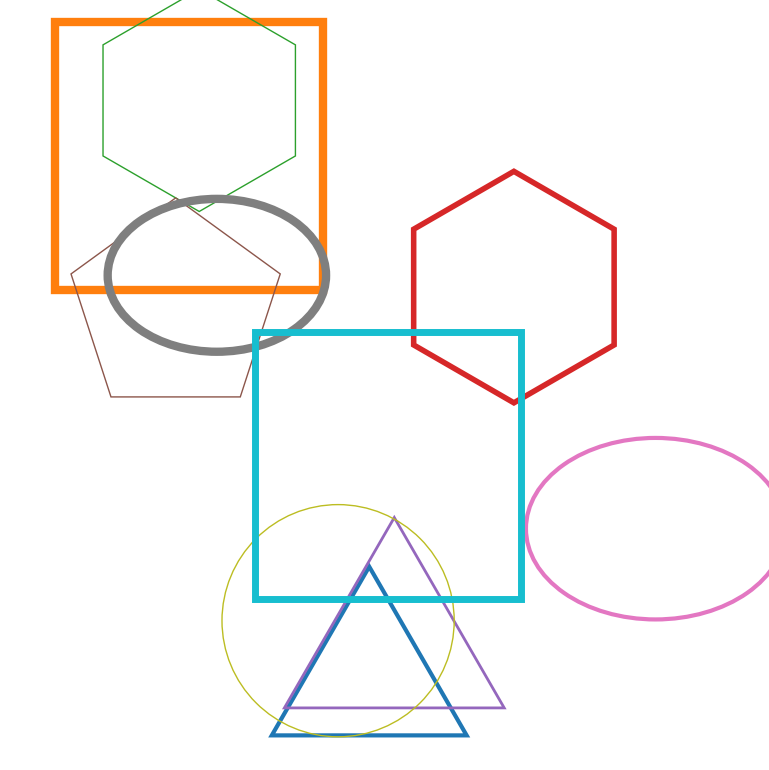[{"shape": "triangle", "thickness": 1.5, "radius": 0.73, "center": [0.48, 0.118]}, {"shape": "square", "thickness": 3, "radius": 0.87, "center": [0.245, 0.798]}, {"shape": "hexagon", "thickness": 0.5, "radius": 0.72, "center": [0.259, 0.87]}, {"shape": "hexagon", "thickness": 2, "radius": 0.75, "center": [0.667, 0.627]}, {"shape": "triangle", "thickness": 1, "radius": 0.82, "center": [0.512, 0.163]}, {"shape": "pentagon", "thickness": 0.5, "radius": 0.71, "center": [0.228, 0.6]}, {"shape": "oval", "thickness": 1.5, "radius": 0.84, "center": [0.851, 0.313]}, {"shape": "oval", "thickness": 3, "radius": 0.71, "center": [0.282, 0.642]}, {"shape": "circle", "thickness": 0.5, "radius": 0.75, "center": [0.439, 0.194]}, {"shape": "square", "thickness": 2.5, "radius": 0.86, "center": [0.504, 0.395]}]